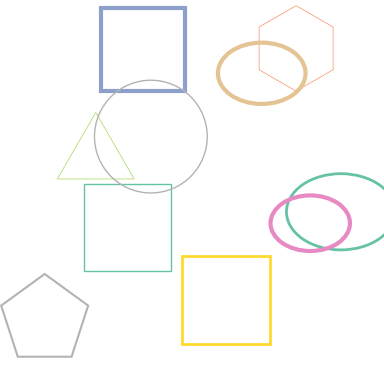[{"shape": "oval", "thickness": 2, "radius": 0.71, "center": [0.885, 0.45]}, {"shape": "square", "thickness": 1, "radius": 0.56, "center": [0.332, 0.408]}, {"shape": "hexagon", "thickness": 0.5, "radius": 0.55, "center": [0.769, 0.874]}, {"shape": "square", "thickness": 3, "radius": 0.54, "center": [0.371, 0.872]}, {"shape": "oval", "thickness": 3, "radius": 0.52, "center": [0.806, 0.42]}, {"shape": "triangle", "thickness": 0.5, "radius": 0.58, "center": [0.249, 0.593]}, {"shape": "square", "thickness": 2, "radius": 0.57, "center": [0.586, 0.22]}, {"shape": "oval", "thickness": 3, "radius": 0.57, "center": [0.68, 0.81]}, {"shape": "circle", "thickness": 1, "radius": 0.73, "center": [0.392, 0.645]}, {"shape": "pentagon", "thickness": 1.5, "radius": 0.59, "center": [0.116, 0.17]}]